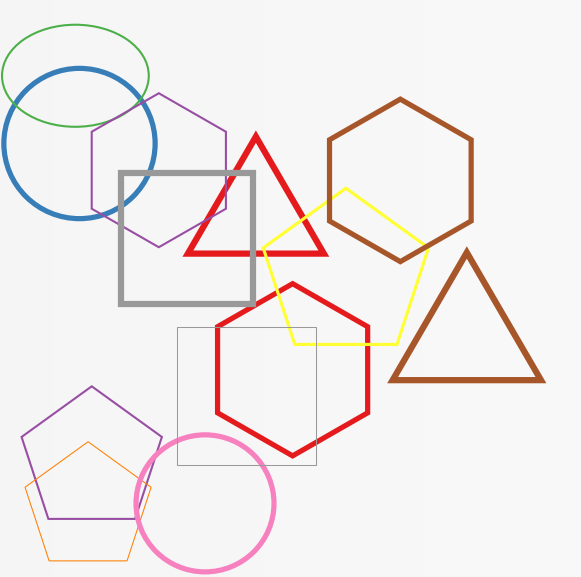[{"shape": "hexagon", "thickness": 2.5, "radius": 0.75, "center": [0.503, 0.359]}, {"shape": "triangle", "thickness": 3, "radius": 0.68, "center": [0.44, 0.628]}, {"shape": "circle", "thickness": 2.5, "radius": 0.65, "center": [0.137, 0.751]}, {"shape": "oval", "thickness": 1, "radius": 0.63, "center": [0.13, 0.868]}, {"shape": "hexagon", "thickness": 1, "radius": 0.67, "center": [0.273, 0.704]}, {"shape": "pentagon", "thickness": 1, "radius": 0.63, "center": [0.158, 0.203]}, {"shape": "pentagon", "thickness": 0.5, "radius": 0.57, "center": [0.152, 0.12]}, {"shape": "pentagon", "thickness": 1.5, "radius": 0.75, "center": [0.595, 0.524]}, {"shape": "hexagon", "thickness": 2.5, "radius": 0.7, "center": [0.689, 0.687]}, {"shape": "triangle", "thickness": 3, "radius": 0.74, "center": [0.803, 0.415]}, {"shape": "circle", "thickness": 2.5, "radius": 0.59, "center": [0.353, 0.128]}, {"shape": "square", "thickness": 3, "radius": 0.57, "center": [0.322, 0.586]}, {"shape": "square", "thickness": 0.5, "radius": 0.6, "center": [0.423, 0.313]}]